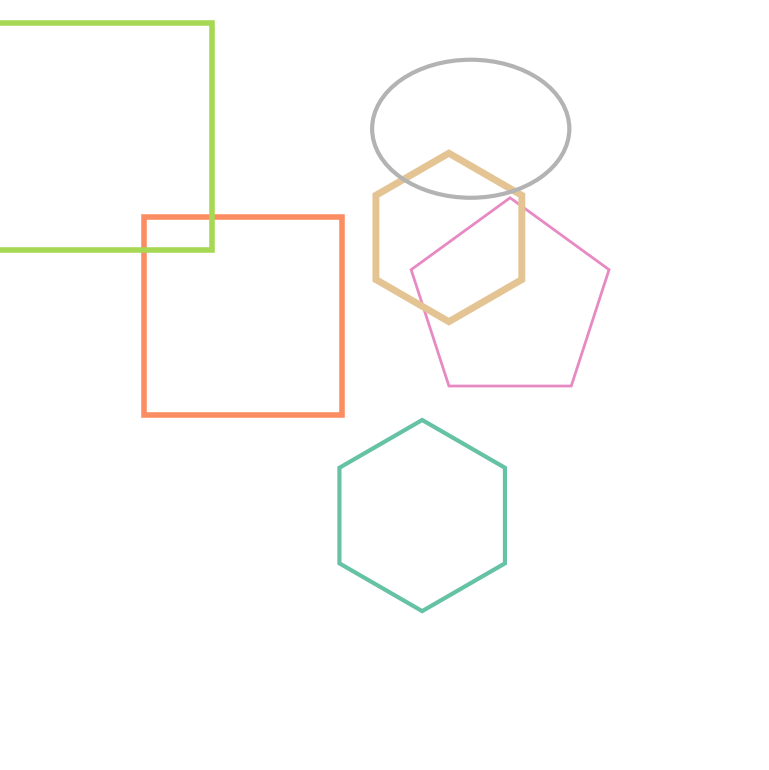[{"shape": "hexagon", "thickness": 1.5, "radius": 0.62, "center": [0.548, 0.33]}, {"shape": "square", "thickness": 2, "radius": 0.64, "center": [0.315, 0.59]}, {"shape": "pentagon", "thickness": 1, "radius": 0.68, "center": [0.662, 0.608]}, {"shape": "square", "thickness": 2, "radius": 0.74, "center": [0.128, 0.822]}, {"shape": "hexagon", "thickness": 2.5, "radius": 0.55, "center": [0.583, 0.692]}, {"shape": "oval", "thickness": 1.5, "radius": 0.64, "center": [0.611, 0.833]}]